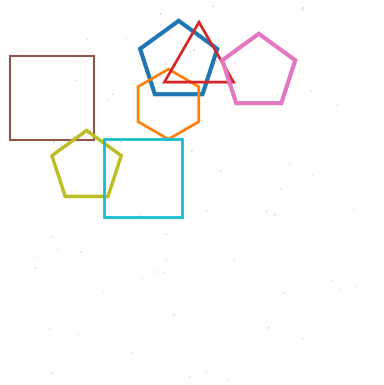[{"shape": "pentagon", "thickness": 3, "radius": 0.53, "center": [0.464, 0.841]}, {"shape": "hexagon", "thickness": 2, "radius": 0.46, "center": [0.438, 0.729]}, {"shape": "triangle", "thickness": 2, "radius": 0.52, "center": [0.517, 0.839]}, {"shape": "square", "thickness": 1.5, "radius": 0.54, "center": [0.135, 0.745]}, {"shape": "pentagon", "thickness": 3, "radius": 0.5, "center": [0.672, 0.813]}, {"shape": "pentagon", "thickness": 2.5, "radius": 0.47, "center": [0.225, 0.566]}, {"shape": "square", "thickness": 2, "radius": 0.51, "center": [0.372, 0.538]}]